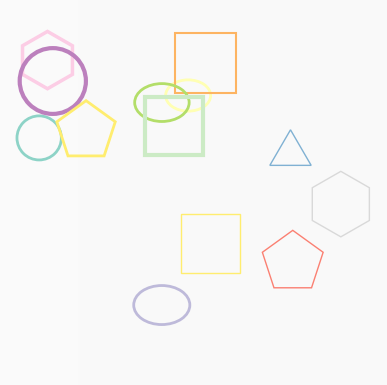[{"shape": "circle", "thickness": 2, "radius": 0.29, "center": [0.101, 0.642]}, {"shape": "oval", "thickness": 2, "radius": 0.29, "center": [0.485, 0.752]}, {"shape": "oval", "thickness": 2, "radius": 0.36, "center": [0.417, 0.208]}, {"shape": "pentagon", "thickness": 1, "radius": 0.41, "center": [0.755, 0.319]}, {"shape": "triangle", "thickness": 1, "radius": 0.31, "center": [0.75, 0.601]}, {"shape": "square", "thickness": 1.5, "radius": 0.39, "center": [0.531, 0.837]}, {"shape": "oval", "thickness": 2, "radius": 0.35, "center": [0.418, 0.734]}, {"shape": "hexagon", "thickness": 2.5, "radius": 0.37, "center": [0.123, 0.844]}, {"shape": "hexagon", "thickness": 1, "radius": 0.43, "center": [0.88, 0.47]}, {"shape": "circle", "thickness": 3, "radius": 0.43, "center": [0.136, 0.79]}, {"shape": "square", "thickness": 3, "radius": 0.38, "center": [0.449, 0.672]}, {"shape": "square", "thickness": 1, "radius": 0.38, "center": [0.543, 0.368]}, {"shape": "pentagon", "thickness": 2, "radius": 0.4, "center": [0.222, 0.659]}]